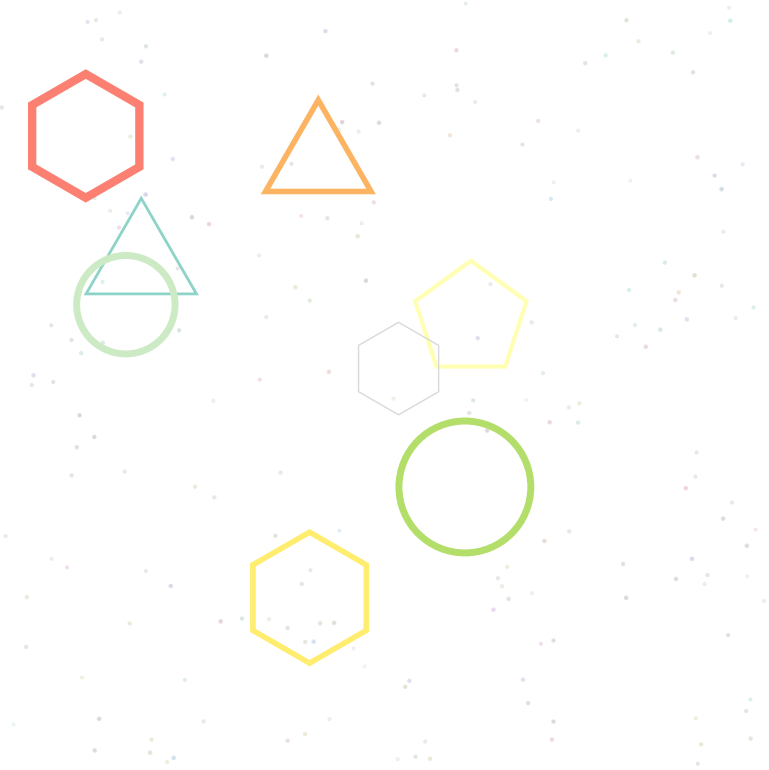[{"shape": "triangle", "thickness": 1, "radius": 0.41, "center": [0.183, 0.66]}, {"shape": "pentagon", "thickness": 1.5, "radius": 0.38, "center": [0.611, 0.585]}, {"shape": "hexagon", "thickness": 3, "radius": 0.4, "center": [0.111, 0.823]}, {"shape": "triangle", "thickness": 2, "radius": 0.4, "center": [0.413, 0.791]}, {"shape": "circle", "thickness": 2.5, "radius": 0.43, "center": [0.604, 0.368]}, {"shape": "hexagon", "thickness": 0.5, "radius": 0.3, "center": [0.518, 0.521]}, {"shape": "circle", "thickness": 2.5, "radius": 0.32, "center": [0.163, 0.604]}, {"shape": "hexagon", "thickness": 2, "radius": 0.43, "center": [0.402, 0.224]}]